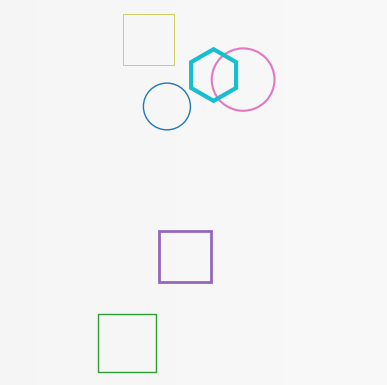[{"shape": "circle", "thickness": 1, "radius": 0.3, "center": [0.431, 0.723]}, {"shape": "square", "thickness": 1, "radius": 0.37, "center": [0.328, 0.109]}, {"shape": "square", "thickness": 2, "radius": 0.33, "center": [0.478, 0.335]}, {"shape": "circle", "thickness": 1.5, "radius": 0.41, "center": [0.627, 0.793]}, {"shape": "square", "thickness": 0.5, "radius": 0.33, "center": [0.384, 0.898]}, {"shape": "hexagon", "thickness": 3, "radius": 0.34, "center": [0.551, 0.805]}]